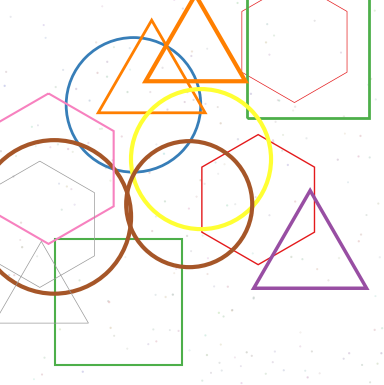[{"shape": "hexagon", "thickness": 0.5, "radius": 0.79, "center": [0.765, 0.891]}, {"shape": "hexagon", "thickness": 1, "radius": 0.84, "center": [0.671, 0.481]}, {"shape": "circle", "thickness": 2, "radius": 0.87, "center": [0.347, 0.728]}, {"shape": "square", "thickness": 2, "radius": 0.79, "center": [0.8, 0.853]}, {"shape": "square", "thickness": 1.5, "radius": 0.82, "center": [0.308, 0.216]}, {"shape": "triangle", "thickness": 2.5, "radius": 0.85, "center": [0.806, 0.336]}, {"shape": "triangle", "thickness": 2, "radius": 0.8, "center": [0.394, 0.787]}, {"shape": "triangle", "thickness": 3, "radius": 0.75, "center": [0.508, 0.864]}, {"shape": "circle", "thickness": 3, "radius": 0.91, "center": [0.522, 0.587]}, {"shape": "circle", "thickness": 3, "radius": 1.0, "center": [0.141, 0.437]}, {"shape": "circle", "thickness": 3, "radius": 0.82, "center": [0.491, 0.47]}, {"shape": "hexagon", "thickness": 1.5, "radius": 0.98, "center": [0.126, 0.562]}, {"shape": "triangle", "thickness": 0.5, "radius": 0.71, "center": [0.107, 0.231]}, {"shape": "hexagon", "thickness": 0.5, "radius": 0.82, "center": [0.103, 0.417]}]